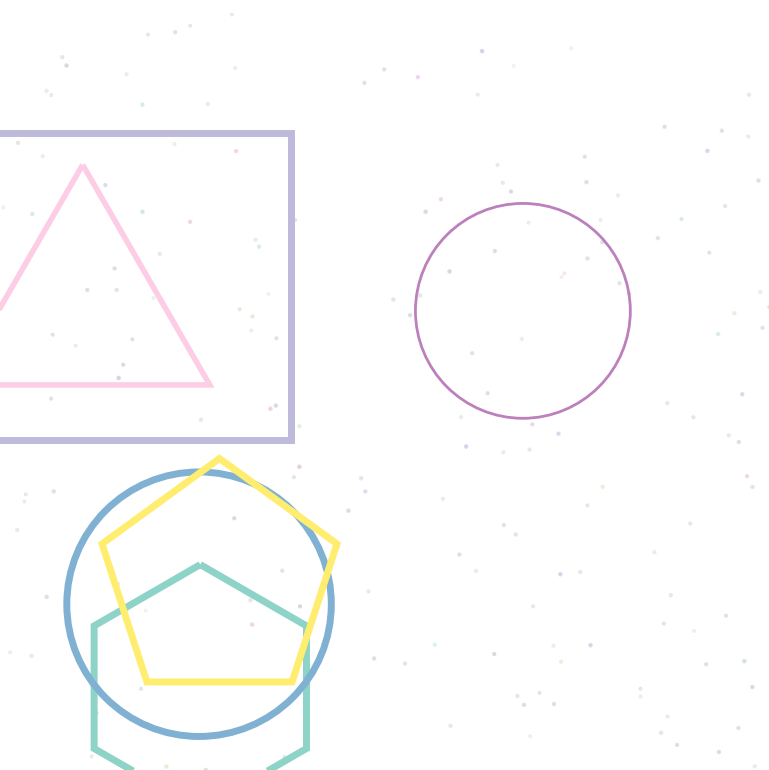[{"shape": "hexagon", "thickness": 2.5, "radius": 0.8, "center": [0.26, 0.108]}, {"shape": "square", "thickness": 2.5, "radius": 1.0, "center": [0.179, 0.628]}, {"shape": "circle", "thickness": 2.5, "radius": 0.86, "center": [0.259, 0.215]}, {"shape": "triangle", "thickness": 2, "radius": 0.95, "center": [0.107, 0.595]}, {"shape": "circle", "thickness": 1, "radius": 0.7, "center": [0.679, 0.596]}, {"shape": "pentagon", "thickness": 2.5, "radius": 0.8, "center": [0.285, 0.244]}]